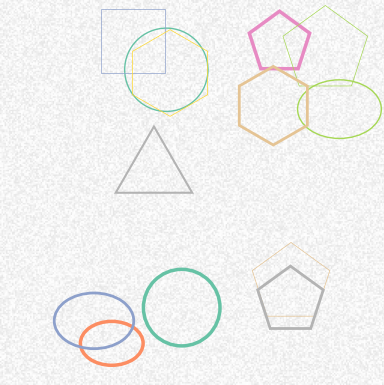[{"shape": "circle", "thickness": 1, "radius": 0.54, "center": [0.432, 0.819]}, {"shape": "circle", "thickness": 2.5, "radius": 0.5, "center": [0.472, 0.201]}, {"shape": "oval", "thickness": 2.5, "radius": 0.41, "center": [0.29, 0.108]}, {"shape": "oval", "thickness": 2, "radius": 0.52, "center": [0.244, 0.167]}, {"shape": "square", "thickness": 0.5, "radius": 0.41, "center": [0.345, 0.894]}, {"shape": "pentagon", "thickness": 2.5, "radius": 0.41, "center": [0.726, 0.888]}, {"shape": "pentagon", "thickness": 0.5, "radius": 0.58, "center": [0.845, 0.87]}, {"shape": "oval", "thickness": 1, "radius": 0.54, "center": [0.882, 0.717]}, {"shape": "hexagon", "thickness": 0.5, "radius": 0.56, "center": [0.442, 0.81]}, {"shape": "hexagon", "thickness": 2, "radius": 0.51, "center": [0.71, 0.725]}, {"shape": "pentagon", "thickness": 0.5, "radius": 0.53, "center": [0.756, 0.264]}, {"shape": "triangle", "thickness": 1.5, "radius": 0.57, "center": [0.4, 0.557]}, {"shape": "pentagon", "thickness": 2, "radius": 0.45, "center": [0.754, 0.219]}]